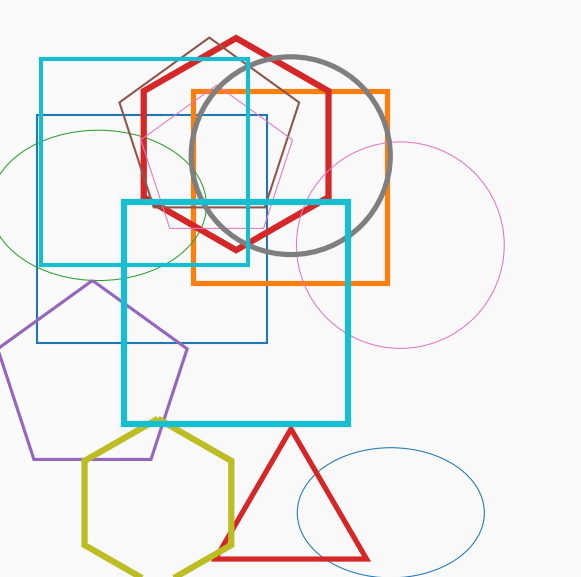[{"shape": "square", "thickness": 1, "radius": 0.99, "center": [0.261, 0.603]}, {"shape": "oval", "thickness": 0.5, "radius": 0.8, "center": [0.672, 0.111]}, {"shape": "square", "thickness": 2.5, "radius": 0.83, "center": [0.499, 0.676]}, {"shape": "oval", "thickness": 0.5, "radius": 0.93, "center": [0.169, 0.643]}, {"shape": "triangle", "thickness": 2.5, "radius": 0.75, "center": [0.501, 0.106]}, {"shape": "hexagon", "thickness": 3, "radius": 0.92, "center": [0.406, 0.75]}, {"shape": "pentagon", "thickness": 1.5, "radius": 0.86, "center": [0.159, 0.342]}, {"shape": "pentagon", "thickness": 1, "radius": 0.81, "center": [0.36, 0.772]}, {"shape": "circle", "thickness": 0.5, "radius": 0.89, "center": [0.689, 0.575]}, {"shape": "pentagon", "thickness": 0.5, "radius": 0.69, "center": [0.373, 0.715]}, {"shape": "circle", "thickness": 2.5, "radius": 0.86, "center": [0.5, 0.73]}, {"shape": "hexagon", "thickness": 3, "radius": 0.73, "center": [0.272, 0.128]}, {"shape": "square", "thickness": 2, "radius": 0.89, "center": [0.249, 0.719]}, {"shape": "square", "thickness": 3, "radius": 0.96, "center": [0.405, 0.458]}]